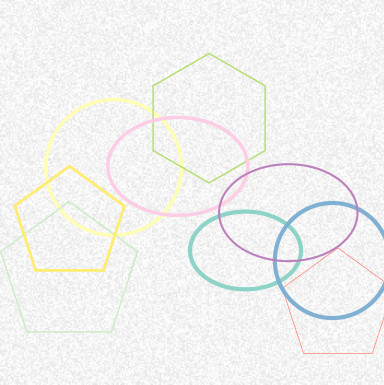[{"shape": "oval", "thickness": 3, "radius": 0.72, "center": [0.638, 0.349]}, {"shape": "circle", "thickness": 2.5, "radius": 0.88, "center": [0.295, 0.565]}, {"shape": "pentagon", "thickness": 0.5, "radius": 0.76, "center": [0.878, 0.204]}, {"shape": "circle", "thickness": 3, "radius": 0.75, "center": [0.863, 0.323]}, {"shape": "hexagon", "thickness": 1, "radius": 0.84, "center": [0.543, 0.693]}, {"shape": "oval", "thickness": 2.5, "radius": 0.91, "center": [0.462, 0.568]}, {"shape": "oval", "thickness": 1.5, "radius": 0.9, "center": [0.749, 0.448]}, {"shape": "pentagon", "thickness": 1, "radius": 0.93, "center": [0.18, 0.289]}, {"shape": "pentagon", "thickness": 2, "radius": 0.75, "center": [0.181, 0.419]}]